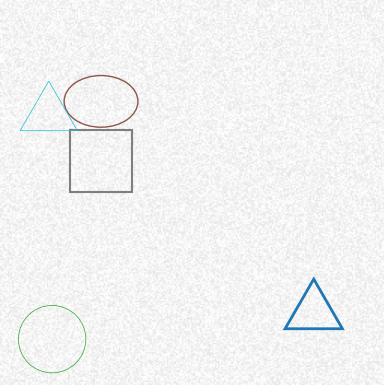[{"shape": "triangle", "thickness": 2, "radius": 0.43, "center": [0.815, 0.189]}, {"shape": "circle", "thickness": 0.5, "radius": 0.44, "center": [0.135, 0.119]}, {"shape": "oval", "thickness": 1, "radius": 0.48, "center": [0.262, 0.737]}, {"shape": "square", "thickness": 1.5, "radius": 0.4, "center": [0.263, 0.581]}, {"shape": "triangle", "thickness": 0.5, "radius": 0.43, "center": [0.127, 0.703]}]